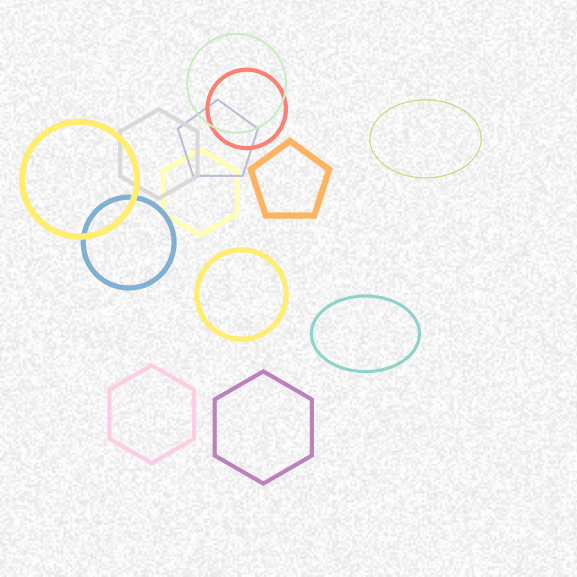[{"shape": "oval", "thickness": 1.5, "radius": 0.47, "center": [0.633, 0.421]}, {"shape": "hexagon", "thickness": 2.5, "radius": 0.37, "center": [0.347, 0.666]}, {"shape": "pentagon", "thickness": 1, "radius": 0.37, "center": [0.377, 0.754]}, {"shape": "circle", "thickness": 2, "radius": 0.34, "center": [0.427, 0.811]}, {"shape": "circle", "thickness": 2.5, "radius": 0.39, "center": [0.223, 0.579]}, {"shape": "pentagon", "thickness": 3, "radius": 0.36, "center": [0.502, 0.684]}, {"shape": "oval", "thickness": 0.5, "radius": 0.48, "center": [0.737, 0.759]}, {"shape": "hexagon", "thickness": 2, "radius": 0.42, "center": [0.263, 0.282]}, {"shape": "hexagon", "thickness": 2, "radius": 0.39, "center": [0.275, 0.733]}, {"shape": "hexagon", "thickness": 2, "radius": 0.49, "center": [0.456, 0.259]}, {"shape": "circle", "thickness": 1, "radius": 0.43, "center": [0.41, 0.855]}, {"shape": "circle", "thickness": 3, "radius": 0.5, "center": [0.138, 0.689]}, {"shape": "circle", "thickness": 2.5, "radius": 0.39, "center": [0.418, 0.489]}]